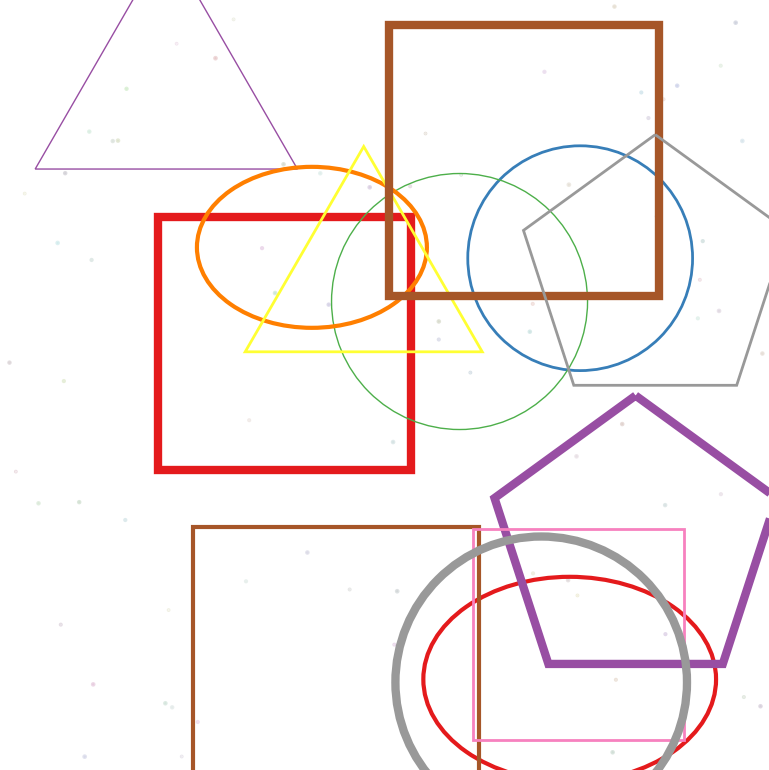[{"shape": "square", "thickness": 3, "radius": 0.82, "center": [0.369, 0.554]}, {"shape": "oval", "thickness": 1.5, "radius": 0.95, "center": [0.74, 0.118]}, {"shape": "circle", "thickness": 1, "radius": 0.73, "center": [0.753, 0.665]}, {"shape": "circle", "thickness": 0.5, "radius": 0.83, "center": [0.597, 0.608]}, {"shape": "pentagon", "thickness": 3, "radius": 0.96, "center": [0.825, 0.294]}, {"shape": "triangle", "thickness": 0.5, "radius": 0.98, "center": [0.216, 0.879]}, {"shape": "oval", "thickness": 1.5, "radius": 0.75, "center": [0.405, 0.679]}, {"shape": "triangle", "thickness": 1, "radius": 0.89, "center": [0.472, 0.632]}, {"shape": "square", "thickness": 3, "radius": 0.88, "center": [0.68, 0.792]}, {"shape": "square", "thickness": 1.5, "radius": 0.93, "center": [0.437, 0.13]}, {"shape": "square", "thickness": 1, "radius": 0.69, "center": [0.751, 0.177]}, {"shape": "circle", "thickness": 3, "radius": 0.95, "center": [0.703, 0.114]}, {"shape": "pentagon", "thickness": 1, "radius": 0.9, "center": [0.851, 0.645]}]